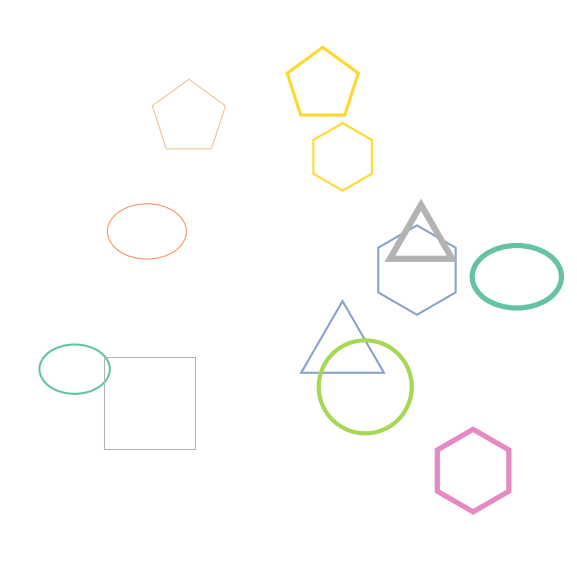[{"shape": "oval", "thickness": 1, "radius": 0.3, "center": [0.129, 0.36]}, {"shape": "oval", "thickness": 2.5, "radius": 0.39, "center": [0.895, 0.52]}, {"shape": "oval", "thickness": 0.5, "radius": 0.34, "center": [0.254, 0.598]}, {"shape": "triangle", "thickness": 1, "radius": 0.41, "center": [0.593, 0.395]}, {"shape": "hexagon", "thickness": 1, "radius": 0.39, "center": [0.722, 0.531]}, {"shape": "hexagon", "thickness": 2.5, "radius": 0.36, "center": [0.819, 0.184]}, {"shape": "circle", "thickness": 2, "radius": 0.4, "center": [0.632, 0.329]}, {"shape": "pentagon", "thickness": 1.5, "radius": 0.32, "center": [0.559, 0.852]}, {"shape": "hexagon", "thickness": 1, "radius": 0.29, "center": [0.593, 0.727]}, {"shape": "pentagon", "thickness": 0.5, "radius": 0.33, "center": [0.327, 0.795]}, {"shape": "triangle", "thickness": 3, "radius": 0.31, "center": [0.729, 0.582]}, {"shape": "square", "thickness": 0.5, "radius": 0.4, "center": [0.259, 0.301]}]